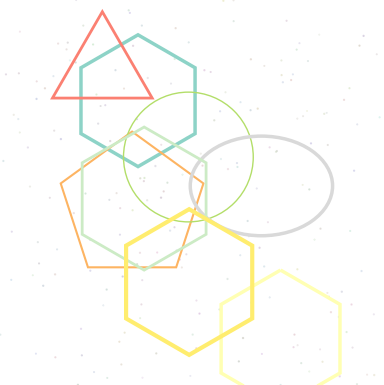[{"shape": "hexagon", "thickness": 2.5, "radius": 0.86, "center": [0.358, 0.738]}, {"shape": "hexagon", "thickness": 2.5, "radius": 0.89, "center": [0.729, 0.12]}, {"shape": "triangle", "thickness": 2, "radius": 0.75, "center": [0.266, 0.82]}, {"shape": "pentagon", "thickness": 1.5, "radius": 0.97, "center": [0.343, 0.463]}, {"shape": "circle", "thickness": 1, "radius": 0.84, "center": [0.489, 0.592]}, {"shape": "oval", "thickness": 2.5, "radius": 0.92, "center": [0.679, 0.517]}, {"shape": "hexagon", "thickness": 2, "radius": 0.93, "center": [0.374, 0.484]}, {"shape": "hexagon", "thickness": 3, "radius": 0.95, "center": [0.491, 0.267]}]